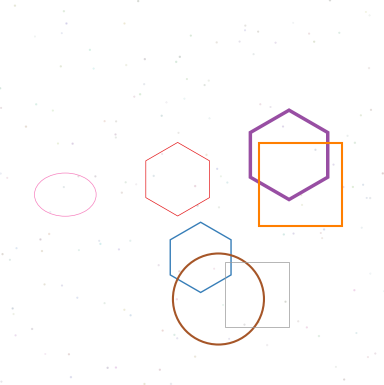[{"shape": "hexagon", "thickness": 0.5, "radius": 0.48, "center": [0.461, 0.535]}, {"shape": "hexagon", "thickness": 1, "radius": 0.46, "center": [0.521, 0.332]}, {"shape": "hexagon", "thickness": 2.5, "radius": 0.58, "center": [0.751, 0.598]}, {"shape": "square", "thickness": 1.5, "radius": 0.54, "center": [0.78, 0.52]}, {"shape": "circle", "thickness": 1.5, "radius": 0.59, "center": [0.567, 0.223]}, {"shape": "oval", "thickness": 0.5, "radius": 0.4, "center": [0.17, 0.494]}, {"shape": "square", "thickness": 0.5, "radius": 0.42, "center": [0.668, 0.235]}]